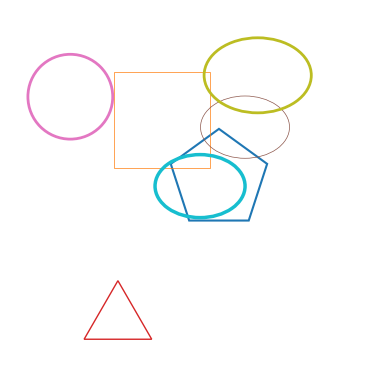[{"shape": "pentagon", "thickness": 1.5, "radius": 0.66, "center": [0.569, 0.534]}, {"shape": "square", "thickness": 0.5, "radius": 0.62, "center": [0.42, 0.689]}, {"shape": "triangle", "thickness": 1, "radius": 0.51, "center": [0.306, 0.17]}, {"shape": "oval", "thickness": 0.5, "radius": 0.58, "center": [0.636, 0.67]}, {"shape": "circle", "thickness": 2, "radius": 0.55, "center": [0.183, 0.749]}, {"shape": "oval", "thickness": 2, "radius": 0.7, "center": [0.669, 0.804]}, {"shape": "oval", "thickness": 2.5, "radius": 0.58, "center": [0.52, 0.517]}]